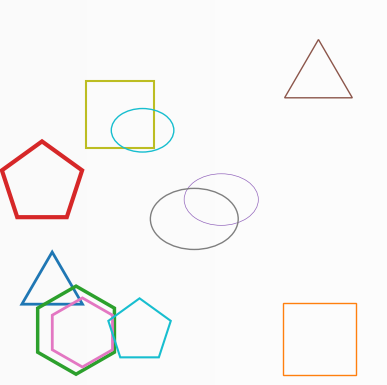[{"shape": "triangle", "thickness": 2, "radius": 0.45, "center": [0.135, 0.255]}, {"shape": "square", "thickness": 1, "radius": 0.47, "center": [0.824, 0.12]}, {"shape": "hexagon", "thickness": 2.5, "radius": 0.57, "center": [0.196, 0.142]}, {"shape": "pentagon", "thickness": 3, "radius": 0.54, "center": [0.108, 0.524]}, {"shape": "oval", "thickness": 0.5, "radius": 0.48, "center": [0.571, 0.482]}, {"shape": "triangle", "thickness": 1, "radius": 0.5, "center": [0.822, 0.796]}, {"shape": "hexagon", "thickness": 2, "radius": 0.45, "center": [0.213, 0.136]}, {"shape": "oval", "thickness": 1, "radius": 0.57, "center": [0.501, 0.431]}, {"shape": "square", "thickness": 1.5, "radius": 0.44, "center": [0.31, 0.703]}, {"shape": "pentagon", "thickness": 1.5, "radius": 0.42, "center": [0.36, 0.14]}, {"shape": "oval", "thickness": 1, "radius": 0.4, "center": [0.368, 0.662]}]